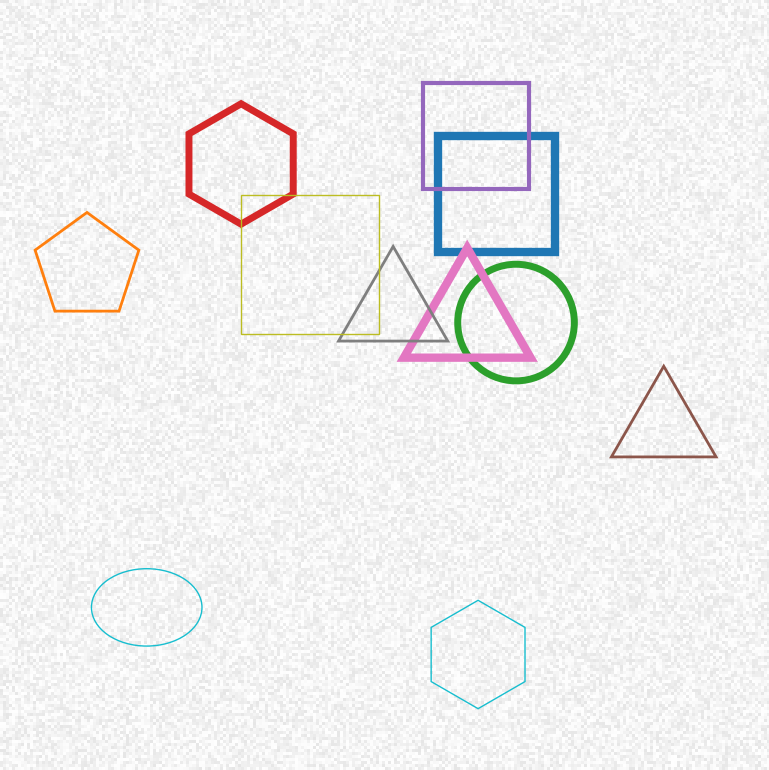[{"shape": "square", "thickness": 3, "radius": 0.38, "center": [0.645, 0.748]}, {"shape": "pentagon", "thickness": 1, "radius": 0.35, "center": [0.113, 0.653]}, {"shape": "circle", "thickness": 2.5, "radius": 0.38, "center": [0.67, 0.581]}, {"shape": "hexagon", "thickness": 2.5, "radius": 0.39, "center": [0.313, 0.787]}, {"shape": "square", "thickness": 1.5, "radius": 0.34, "center": [0.618, 0.824]}, {"shape": "triangle", "thickness": 1, "radius": 0.39, "center": [0.862, 0.446]}, {"shape": "triangle", "thickness": 3, "radius": 0.48, "center": [0.607, 0.583]}, {"shape": "triangle", "thickness": 1, "radius": 0.41, "center": [0.511, 0.598]}, {"shape": "square", "thickness": 0.5, "radius": 0.45, "center": [0.402, 0.657]}, {"shape": "hexagon", "thickness": 0.5, "radius": 0.35, "center": [0.621, 0.15]}, {"shape": "oval", "thickness": 0.5, "radius": 0.36, "center": [0.191, 0.211]}]